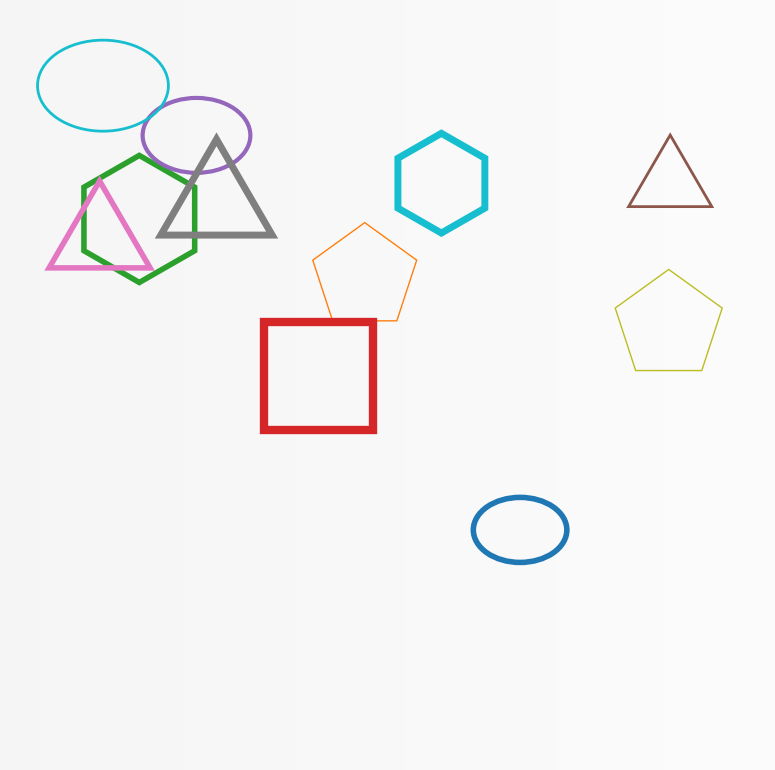[{"shape": "oval", "thickness": 2, "radius": 0.3, "center": [0.671, 0.312]}, {"shape": "pentagon", "thickness": 0.5, "radius": 0.35, "center": [0.471, 0.64]}, {"shape": "hexagon", "thickness": 2, "radius": 0.41, "center": [0.18, 0.716]}, {"shape": "square", "thickness": 3, "radius": 0.35, "center": [0.41, 0.512]}, {"shape": "oval", "thickness": 1.5, "radius": 0.35, "center": [0.254, 0.824]}, {"shape": "triangle", "thickness": 1, "radius": 0.31, "center": [0.865, 0.763]}, {"shape": "triangle", "thickness": 2, "radius": 0.38, "center": [0.129, 0.69]}, {"shape": "triangle", "thickness": 2.5, "radius": 0.41, "center": [0.279, 0.736]}, {"shape": "pentagon", "thickness": 0.5, "radius": 0.36, "center": [0.863, 0.577]}, {"shape": "hexagon", "thickness": 2.5, "radius": 0.32, "center": [0.57, 0.762]}, {"shape": "oval", "thickness": 1, "radius": 0.42, "center": [0.133, 0.889]}]